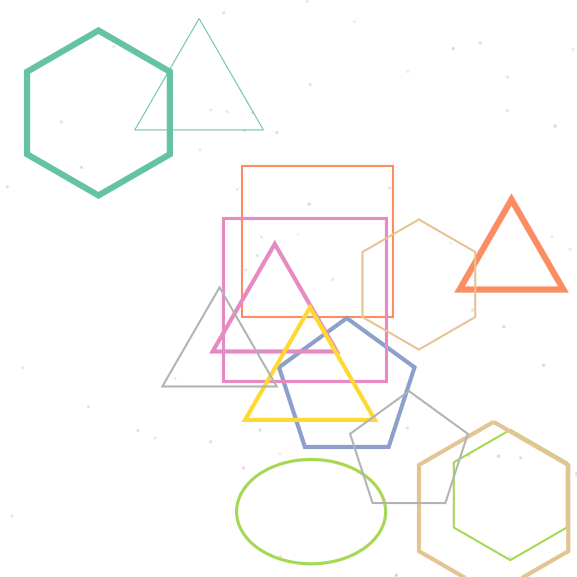[{"shape": "triangle", "thickness": 0.5, "radius": 0.64, "center": [0.345, 0.838]}, {"shape": "hexagon", "thickness": 3, "radius": 0.71, "center": [0.171, 0.803]}, {"shape": "square", "thickness": 1, "radius": 0.65, "center": [0.55, 0.581]}, {"shape": "triangle", "thickness": 3, "radius": 0.52, "center": [0.886, 0.55]}, {"shape": "pentagon", "thickness": 2, "radius": 0.62, "center": [0.6, 0.325]}, {"shape": "square", "thickness": 1.5, "radius": 0.71, "center": [0.527, 0.481]}, {"shape": "triangle", "thickness": 2, "radius": 0.62, "center": [0.476, 0.453]}, {"shape": "hexagon", "thickness": 1, "radius": 0.56, "center": [0.884, 0.142]}, {"shape": "oval", "thickness": 1.5, "radius": 0.65, "center": [0.539, 0.113]}, {"shape": "triangle", "thickness": 2, "radius": 0.65, "center": [0.537, 0.337]}, {"shape": "hexagon", "thickness": 1, "radius": 0.56, "center": [0.725, 0.506]}, {"shape": "hexagon", "thickness": 2, "radius": 0.75, "center": [0.855, 0.119]}, {"shape": "pentagon", "thickness": 1, "radius": 0.54, "center": [0.708, 0.215]}, {"shape": "triangle", "thickness": 1, "radius": 0.57, "center": [0.38, 0.387]}]